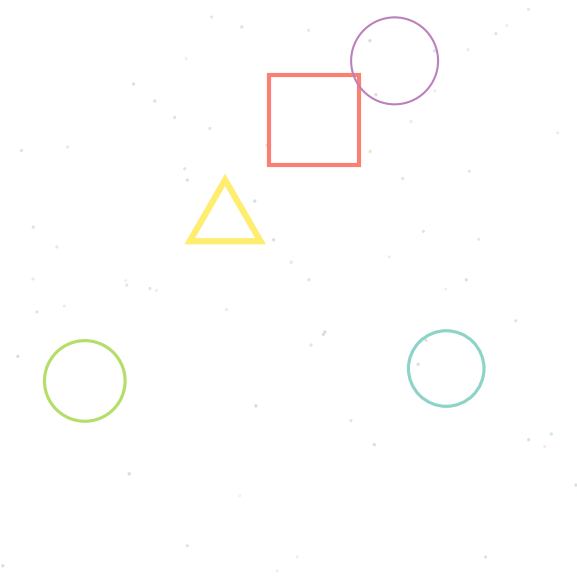[{"shape": "circle", "thickness": 1.5, "radius": 0.33, "center": [0.773, 0.361]}, {"shape": "square", "thickness": 2, "radius": 0.39, "center": [0.544, 0.792]}, {"shape": "circle", "thickness": 1.5, "radius": 0.35, "center": [0.147, 0.339]}, {"shape": "circle", "thickness": 1, "radius": 0.38, "center": [0.683, 0.894]}, {"shape": "triangle", "thickness": 3, "radius": 0.35, "center": [0.39, 0.617]}]